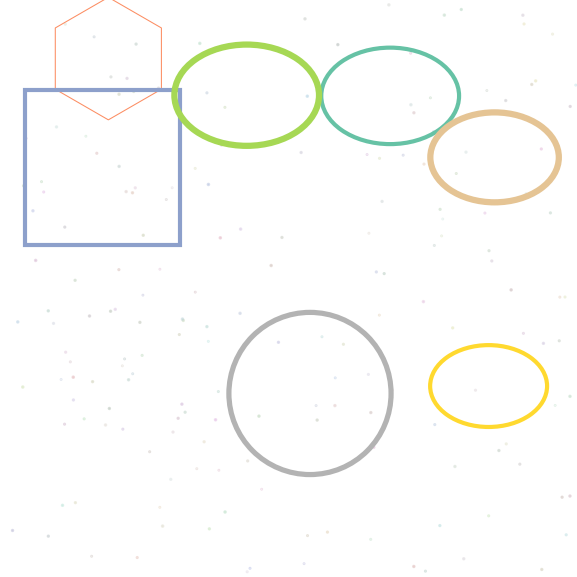[{"shape": "oval", "thickness": 2, "radius": 0.6, "center": [0.676, 0.833]}, {"shape": "hexagon", "thickness": 0.5, "radius": 0.53, "center": [0.188, 0.898]}, {"shape": "square", "thickness": 2, "radius": 0.67, "center": [0.177, 0.709]}, {"shape": "oval", "thickness": 3, "radius": 0.63, "center": [0.427, 0.834]}, {"shape": "oval", "thickness": 2, "radius": 0.51, "center": [0.846, 0.331]}, {"shape": "oval", "thickness": 3, "radius": 0.56, "center": [0.856, 0.727]}, {"shape": "circle", "thickness": 2.5, "radius": 0.7, "center": [0.537, 0.318]}]